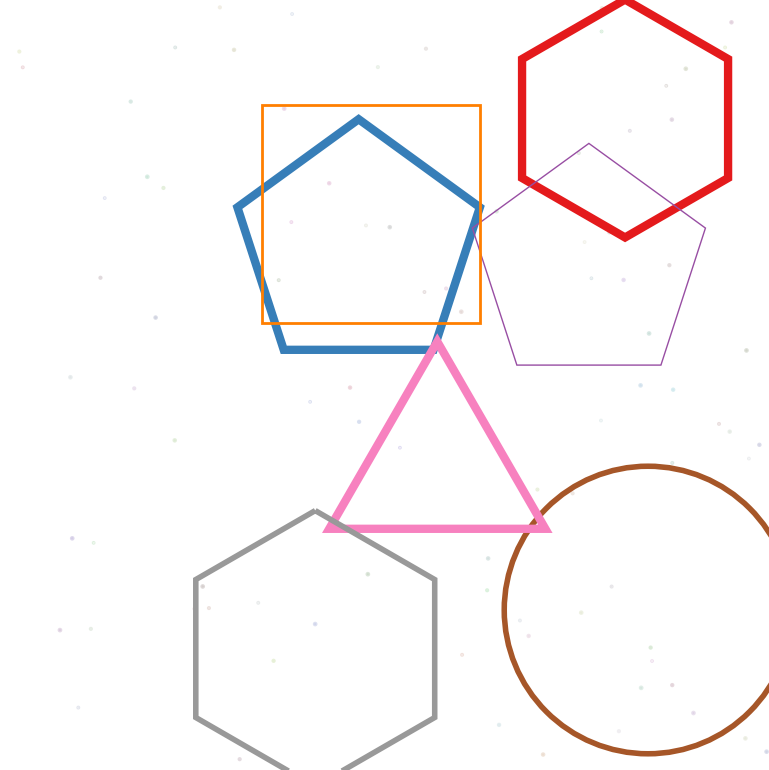[{"shape": "hexagon", "thickness": 3, "radius": 0.77, "center": [0.812, 0.846]}, {"shape": "pentagon", "thickness": 3, "radius": 0.83, "center": [0.466, 0.68]}, {"shape": "pentagon", "thickness": 0.5, "radius": 0.8, "center": [0.765, 0.655]}, {"shape": "square", "thickness": 1, "radius": 0.71, "center": [0.481, 0.722]}, {"shape": "circle", "thickness": 2, "radius": 0.93, "center": [0.842, 0.208]}, {"shape": "triangle", "thickness": 3, "radius": 0.81, "center": [0.568, 0.394]}, {"shape": "hexagon", "thickness": 2, "radius": 0.9, "center": [0.409, 0.158]}]